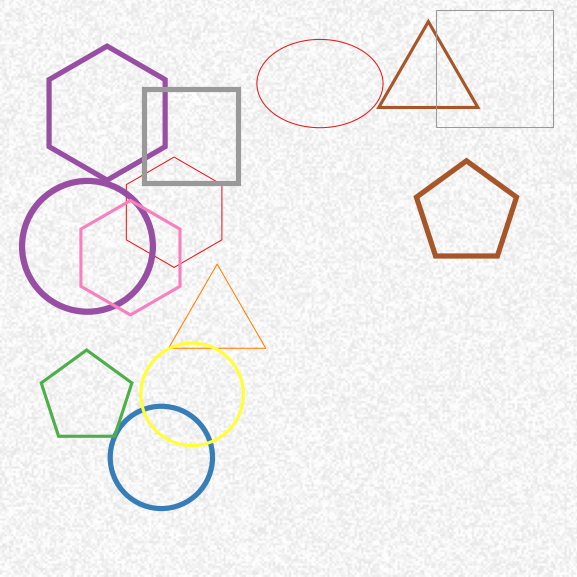[{"shape": "oval", "thickness": 0.5, "radius": 0.55, "center": [0.554, 0.854]}, {"shape": "hexagon", "thickness": 0.5, "radius": 0.48, "center": [0.301, 0.632]}, {"shape": "circle", "thickness": 2.5, "radius": 0.44, "center": [0.279, 0.207]}, {"shape": "pentagon", "thickness": 1.5, "radius": 0.41, "center": [0.15, 0.31]}, {"shape": "circle", "thickness": 3, "radius": 0.57, "center": [0.151, 0.573]}, {"shape": "hexagon", "thickness": 2.5, "radius": 0.58, "center": [0.185, 0.803]}, {"shape": "triangle", "thickness": 0.5, "radius": 0.49, "center": [0.376, 0.445]}, {"shape": "circle", "thickness": 1.5, "radius": 0.44, "center": [0.333, 0.316]}, {"shape": "triangle", "thickness": 1.5, "radius": 0.5, "center": [0.742, 0.863]}, {"shape": "pentagon", "thickness": 2.5, "radius": 0.46, "center": [0.808, 0.63]}, {"shape": "hexagon", "thickness": 1.5, "radius": 0.5, "center": [0.226, 0.553]}, {"shape": "square", "thickness": 2.5, "radius": 0.41, "center": [0.332, 0.763]}, {"shape": "square", "thickness": 0.5, "radius": 0.51, "center": [0.856, 0.881]}]